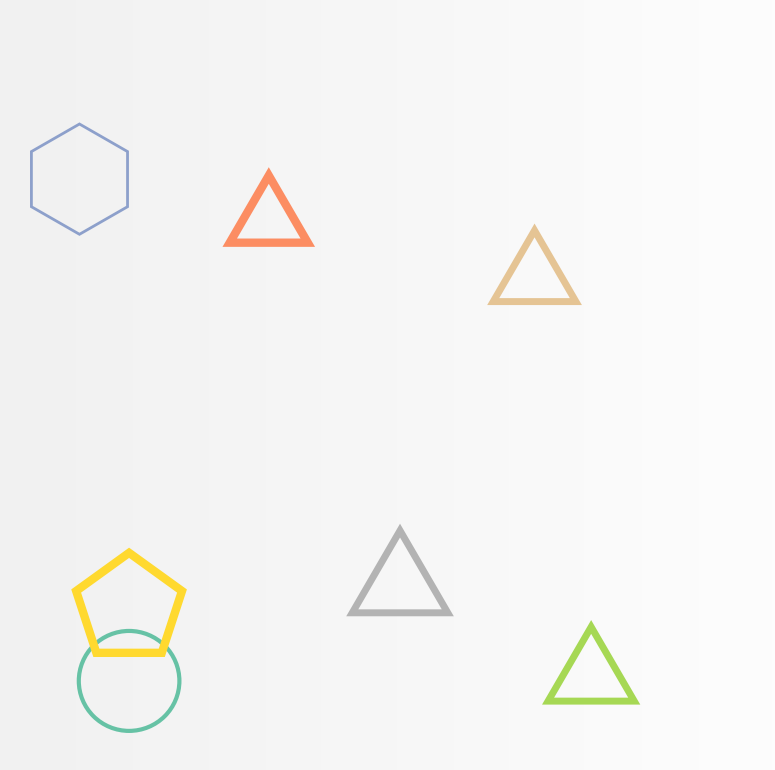[{"shape": "circle", "thickness": 1.5, "radius": 0.32, "center": [0.167, 0.116]}, {"shape": "triangle", "thickness": 3, "radius": 0.29, "center": [0.347, 0.714]}, {"shape": "hexagon", "thickness": 1, "radius": 0.36, "center": [0.103, 0.767]}, {"shape": "triangle", "thickness": 2.5, "radius": 0.32, "center": [0.763, 0.122]}, {"shape": "pentagon", "thickness": 3, "radius": 0.36, "center": [0.167, 0.21]}, {"shape": "triangle", "thickness": 2.5, "radius": 0.31, "center": [0.69, 0.639]}, {"shape": "triangle", "thickness": 2.5, "radius": 0.36, "center": [0.516, 0.24]}]